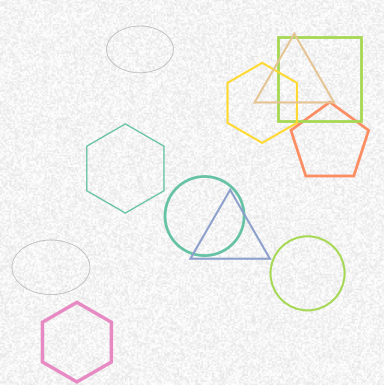[{"shape": "hexagon", "thickness": 1, "radius": 0.58, "center": [0.326, 0.562]}, {"shape": "circle", "thickness": 2, "radius": 0.51, "center": [0.531, 0.439]}, {"shape": "pentagon", "thickness": 2, "radius": 0.53, "center": [0.857, 0.629]}, {"shape": "triangle", "thickness": 1.5, "radius": 0.6, "center": [0.598, 0.388]}, {"shape": "hexagon", "thickness": 2.5, "radius": 0.52, "center": [0.2, 0.111]}, {"shape": "circle", "thickness": 1.5, "radius": 0.48, "center": [0.799, 0.29]}, {"shape": "square", "thickness": 2, "radius": 0.54, "center": [0.83, 0.795]}, {"shape": "hexagon", "thickness": 1.5, "radius": 0.52, "center": [0.681, 0.733]}, {"shape": "triangle", "thickness": 1.5, "radius": 0.6, "center": [0.764, 0.793]}, {"shape": "oval", "thickness": 0.5, "radius": 0.51, "center": [0.132, 0.306]}, {"shape": "oval", "thickness": 0.5, "radius": 0.43, "center": [0.364, 0.872]}]